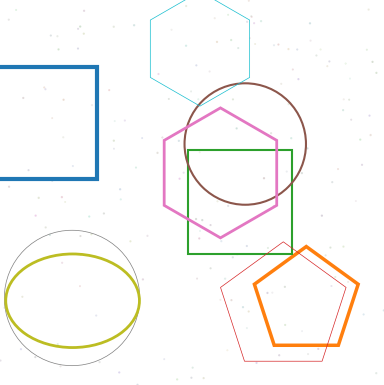[{"shape": "square", "thickness": 3, "radius": 0.73, "center": [0.105, 0.68]}, {"shape": "pentagon", "thickness": 2.5, "radius": 0.71, "center": [0.796, 0.218]}, {"shape": "square", "thickness": 1.5, "radius": 0.68, "center": [0.623, 0.475]}, {"shape": "pentagon", "thickness": 0.5, "radius": 0.86, "center": [0.736, 0.2]}, {"shape": "circle", "thickness": 1.5, "radius": 0.79, "center": [0.637, 0.626]}, {"shape": "hexagon", "thickness": 2, "radius": 0.84, "center": [0.573, 0.551]}, {"shape": "circle", "thickness": 0.5, "radius": 0.88, "center": [0.187, 0.226]}, {"shape": "oval", "thickness": 2, "radius": 0.87, "center": [0.189, 0.219]}, {"shape": "hexagon", "thickness": 0.5, "radius": 0.74, "center": [0.519, 0.873]}]